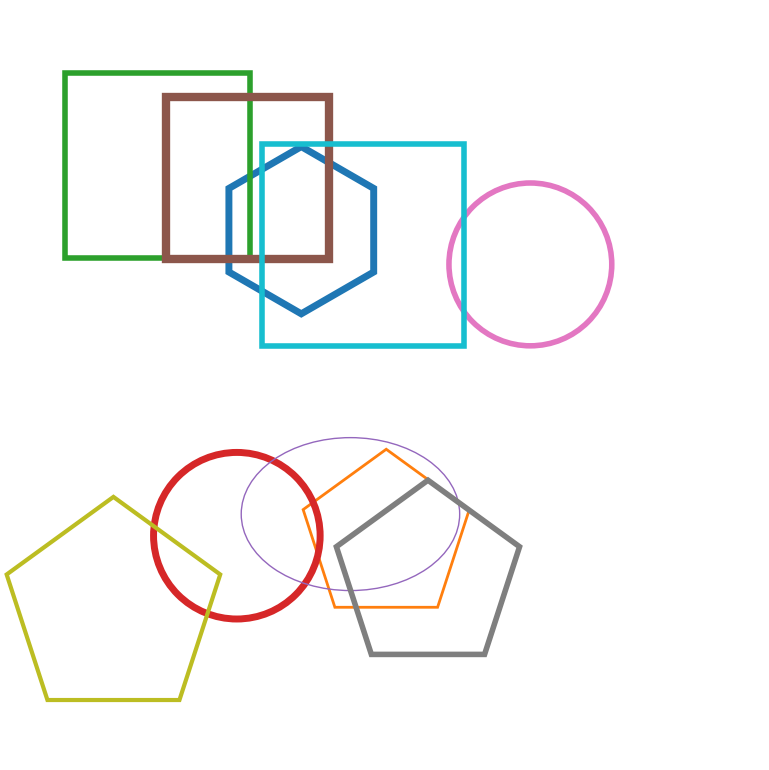[{"shape": "hexagon", "thickness": 2.5, "radius": 0.54, "center": [0.391, 0.701]}, {"shape": "pentagon", "thickness": 1, "radius": 0.57, "center": [0.502, 0.303]}, {"shape": "square", "thickness": 2, "radius": 0.6, "center": [0.204, 0.785]}, {"shape": "circle", "thickness": 2.5, "radius": 0.54, "center": [0.308, 0.304]}, {"shape": "oval", "thickness": 0.5, "radius": 0.71, "center": [0.455, 0.332]}, {"shape": "square", "thickness": 3, "radius": 0.53, "center": [0.322, 0.769]}, {"shape": "circle", "thickness": 2, "radius": 0.53, "center": [0.689, 0.657]}, {"shape": "pentagon", "thickness": 2, "radius": 0.63, "center": [0.556, 0.251]}, {"shape": "pentagon", "thickness": 1.5, "radius": 0.73, "center": [0.147, 0.209]}, {"shape": "square", "thickness": 2, "radius": 0.66, "center": [0.471, 0.682]}]